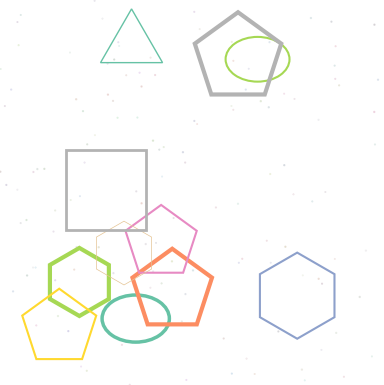[{"shape": "triangle", "thickness": 1, "radius": 0.47, "center": [0.342, 0.884]}, {"shape": "oval", "thickness": 2.5, "radius": 0.44, "center": [0.353, 0.173]}, {"shape": "pentagon", "thickness": 3, "radius": 0.54, "center": [0.447, 0.245]}, {"shape": "hexagon", "thickness": 1.5, "radius": 0.56, "center": [0.772, 0.232]}, {"shape": "pentagon", "thickness": 1.5, "radius": 0.49, "center": [0.418, 0.37]}, {"shape": "hexagon", "thickness": 3, "radius": 0.44, "center": [0.206, 0.268]}, {"shape": "oval", "thickness": 1.5, "radius": 0.42, "center": [0.669, 0.846]}, {"shape": "pentagon", "thickness": 1.5, "radius": 0.51, "center": [0.154, 0.149]}, {"shape": "hexagon", "thickness": 0.5, "radius": 0.41, "center": [0.322, 0.343]}, {"shape": "pentagon", "thickness": 3, "radius": 0.59, "center": [0.618, 0.85]}, {"shape": "square", "thickness": 2, "radius": 0.52, "center": [0.276, 0.506]}]